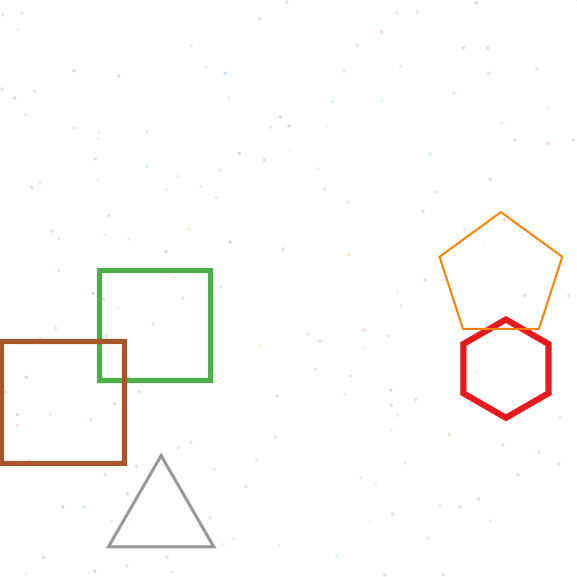[{"shape": "hexagon", "thickness": 3, "radius": 0.43, "center": [0.876, 0.361]}, {"shape": "square", "thickness": 2.5, "radius": 0.48, "center": [0.268, 0.436]}, {"shape": "pentagon", "thickness": 1, "radius": 0.56, "center": [0.867, 0.52]}, {"shape": "square", "thickness": 2.5, "radius": 0.53, "center": [0.108, 0.303]}, {"shape": "triangle", "thickness": 1.5, "radius": 0.53, "center": [0.279, 0.105]}]